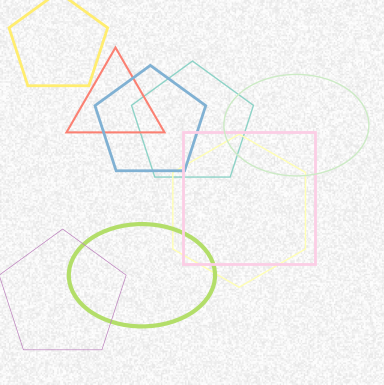[{"shape": "pentagon", "thickness": 1, "radius": 0.83, "center": [0.5, 0.675]}, {"shape": "hexagon", "thickness": 1, "radius": 0.99, "center": [0.621, 0.453]}, {"shape": "triangle", "thickness": 1.5, "radius": 0.73, "center": [0.3, 0.73]}, {"shape": "pentagon", "thickness": 2, "radius": 0.76, "center": [0.391, 0.679]}, {"shape": "oval", "thickness": 3, "radius": 0.95, "center": [0.369, 0.285]}, {"shape": "square", "thickness": 2, "radius": 0.85, "center": [0.647, 0.486]}, {"shape": "pentagon", "thickness": 0.5, "radius": 0.87, "center": [0.163, 0.232]}, {"shape": "oval", "thickness": 1, "radius": 0.94, "center": [0.77, 0.675]}, {"shape": "pentagon", "thickness": 2, "radius": 0.67, "center": [0.152, 0.886]}]